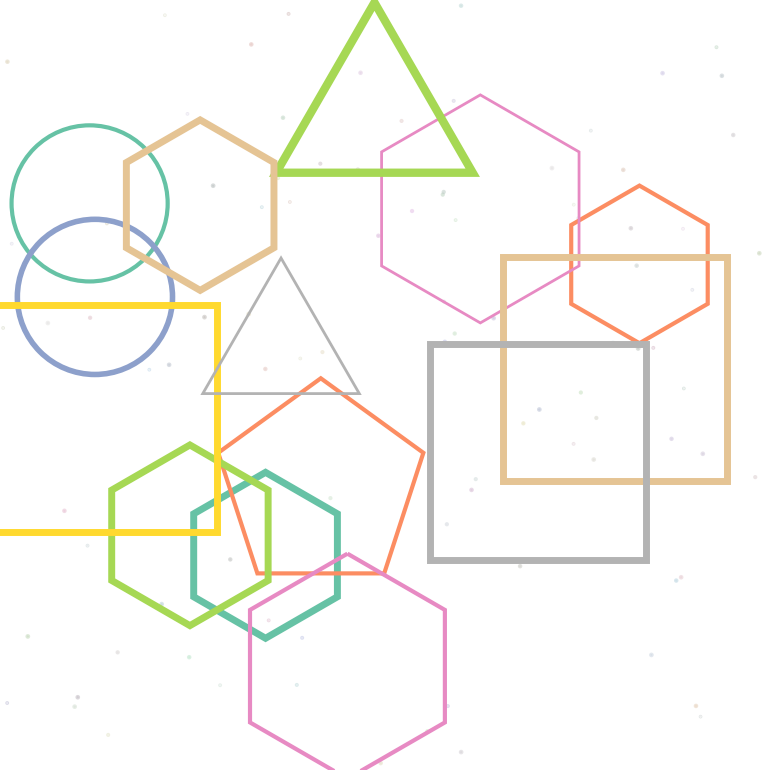[{"shape": "circle", "thickness": 1.5, "radius": 0.51, "center": [0.116, 0.736]}, {"shape": "hexagon", "thickness": 2.5, "radius": 0.54, "center": [0.345, 0.279]}, {"shape": "hexagon", "thickness": 1.5, "radius": 0.51, "center": [0.83, 0.657]}, {"shape": "pentagon", "thickness": 1.5, "radius": 0.7, "center": [0.417, 0.369]}, {"shape": "circle", "thickness": 2, "radius": 0.5, "center": [0.123, 0.614]}, {"shape": "hexagon", "thickness": 1, "radius": 0.74, "center": [0.624, 0.729]}, {"shape": "hexagon", "thickness": 1.5, "radius": 0.73, "center": [0.451, 0.135]}, {"shape": "triangle", "thickness": 3, "radius": 0.74, "center": [0.486, 0.849]}, {"shape": "hexagon", "thickness": 2.5, "radius": 0.59, "center": [0.247, 0.305]}, {"shape": "square", "thickness": 2.5, "radius": 0.74, "center": [0.135, 0.456]}, {"shape": "hexagon", "thickness": 2.5, "radius": 0.55, "center": [0.26, 0.734]}, {"shape": "square", "thickness": 2.5, "radius": 0.73, "center": [0.799, 0.52]}, {"shape": "triangle", "thickness": 1, "radius": 0.59, "center": [0.365, 0.548]}, {"shape": "square", "thickness": 2.5, "radius": 0.7, "center": [0.698, 0.413]}]